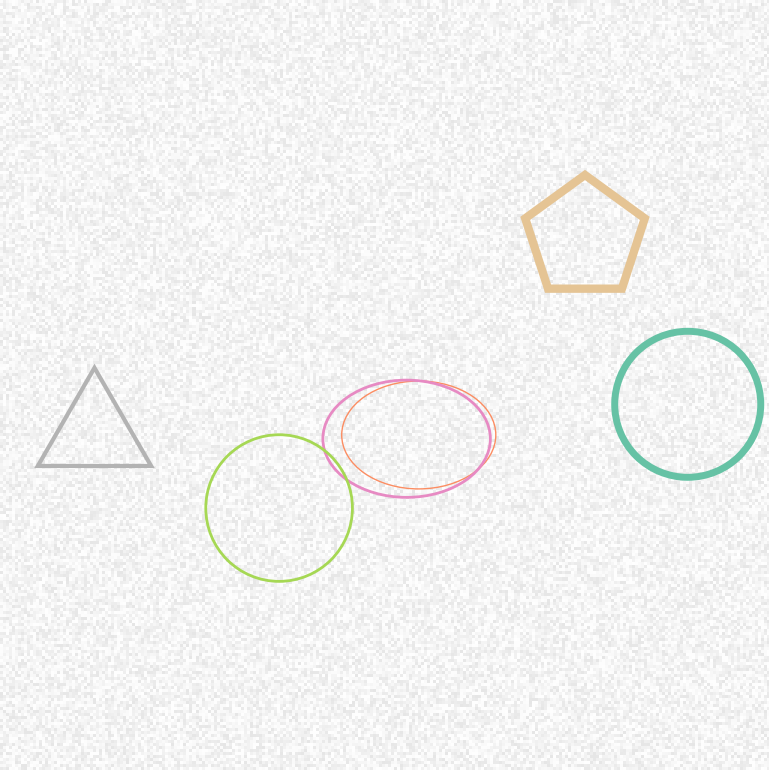[{"shape": "circle", "thickness": 2.5, "radius": 0.47, "center": [0.893, 0.475]}, {"shape": "oval", "thickness": 0.5, "radius": 0.5, "center": [0.544, 0.435]}, {"shape": "oval", "thickness": 1, "radius": 0.54, "center": [0.528, 0.43]}, {"shape": "circle", "thickness": 1, "radius": 0.48, "center": [0.362, 0.34]}, {"shape": "pentagon", "thickness": 3, "radius": 0.41, "center": [0.76, 0.691]}, {"shape": "triangle", "thickness": 1.5, "radius": 0.42, "center": [0.123, 0.437]}]